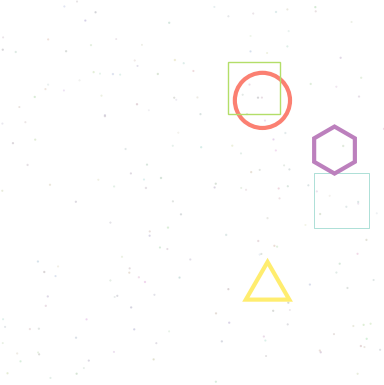[{"shape": "square", "thickness": 0.5, "radius": 0.36, "center": [0.887, 0.479]}, {"shape": "circle", "thickness": 3, "radius": 0.36, "center": [0.682, 0.739]}, {"shape": "square", "thickness": 1, "radius": 0.34, "center": [0.66, 0.772]}, {"shape": "hexagon", "thickness": 3, "radius": 0.31, "center": [0.869, 0.61]}, {"shape": "triangle", "thickness": 3, "radius": 0.33, "center": [0.695, 0.254]}]